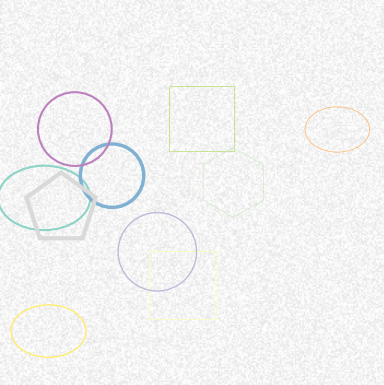[{"shape": "oval", "thickness": 1.5, "radius": 0.6, "center": [0.115, 0.486]}, {"shape": "square", "thickness": 0.5, "radius": 0.44, "center": [0.475, 0.259]}, {"shape": "circle", "thickness": 1, "radius": 0.51, "center": [0.409, 0.346]}, {"shape": "circle", "thickness": 2.5, "radius": 0.41, "center": [0.291, 0.544]}, {"shape": "oval", "thickness": 0.5, "radius": 0.42, "center": [0.876, 0.664]}, {"shape": "square", "thickness": 0.5, "radius": 0.43, "center": [0.523, 0.692]}, {"shape": "pentagon", "thickness": 3, "radius": 0.47, "center": [0.159, 0.458]}, {"shape": "circle", "thickness": 1.5, "radius": 0.48, "center": [0.194, 0.665]}, {"shape": "hexagon", "thickness": 0.5, "radius": 0.45, "center": [0.606, 0.526]}, {"shape": "oval", "thickness": 1, "radius": 0.49, "center": [0.126, 0.14]}]